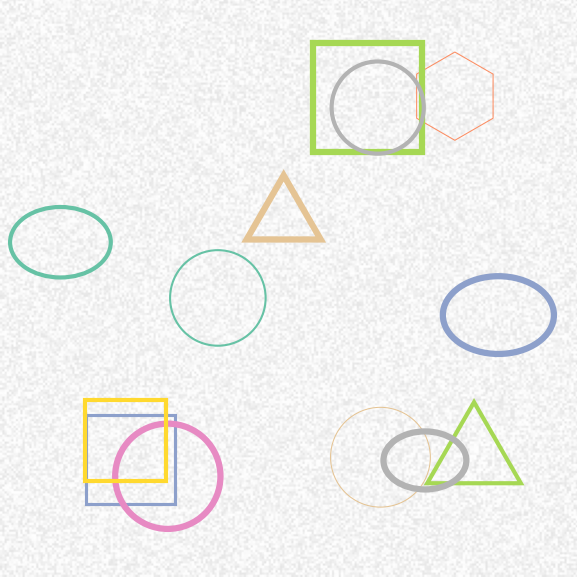[{"shape": "circle", "thickness": 1, "radius": 0.41, "center": [0.377, 0.483]}, {"shape": "oval", "thickness": 2, "radius": 0.44, "center": [0.105, 0.58]}, {"shape": "hexagon", "thickness": 0.5, "radius": 0.38, "center": [0.788, 0.833]}, {"shape": "square", "thickness": 1.5, "radius": 0.39, "center": [0.226, 0.203]}, {"shape": "oval", "thickness": 3, "radius": 0.48, "center": [0.863, 0.454]}, {"shape": "circle", "thickness": 3, "radius": 0.46, "center": [0.291, 0.174]}, {"shape": "square", "thickness": 3, "radius": 0.47, "center": [0.637, 0.831]}, {"shape": "triangle", "thickness": 2, "radius": 0.47, "center": [0.821, 0.209]}, {"shape": "square", "thickness": 2, "radius": 0.35, "center": [0.218, 0.237]}, {"shape": "triangle", "thickness": 3, "radius": 0.37, "center": [0.491, 0.621]}, {"shape": "circle", "thickness": 0.5, "radius": 0.43, "center": [0.659, 0.207]}, {"shape": "circle", "thickness": 2, "radius": 0.4, "center": [0.654, 0.813]}, {"shape": "oval", "thickness": 3, "radius": 0.36, "center": [0.736, 0.202]}]